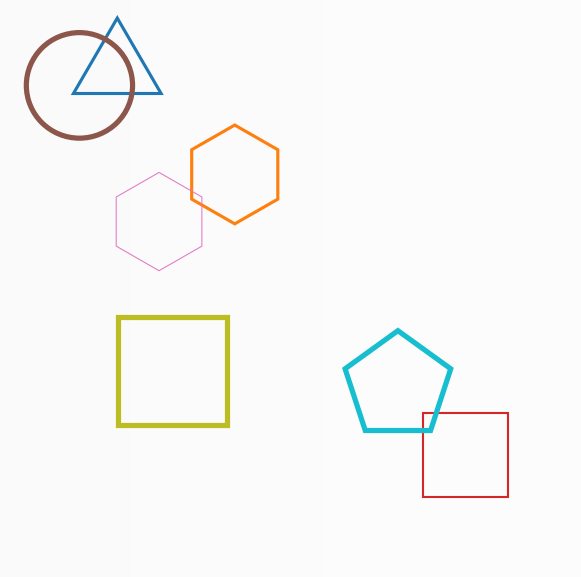[{"shape": "triangle", "thickness": 1.5, "radius": 0.44, "center": [0.202, 0.881]}, {"shape": "hexagon", "thickness": 1.5, "radius": 0.43, "center": [0.404, 0.697]}, {"shape": "square", "thickness": 1, "radius": 0.36, "center": [0.801, 0.212]}, {"shape": "circle", "thickness": 2.5, "radius": 0.46, "center": [0.137, 0.851]}, {"shape": "hexagon", "thickness": 0.5, "radius": 0.43, "center": [0.274, 0.615]}, {"shape": "square", "thickness": 2.5, "radius": 0.47, "center": [0.296, 0.357]}, {"shape": "pentagon", "thickness": 2.5, "radius": 0.48, "center": [0.685, 0.331]}]